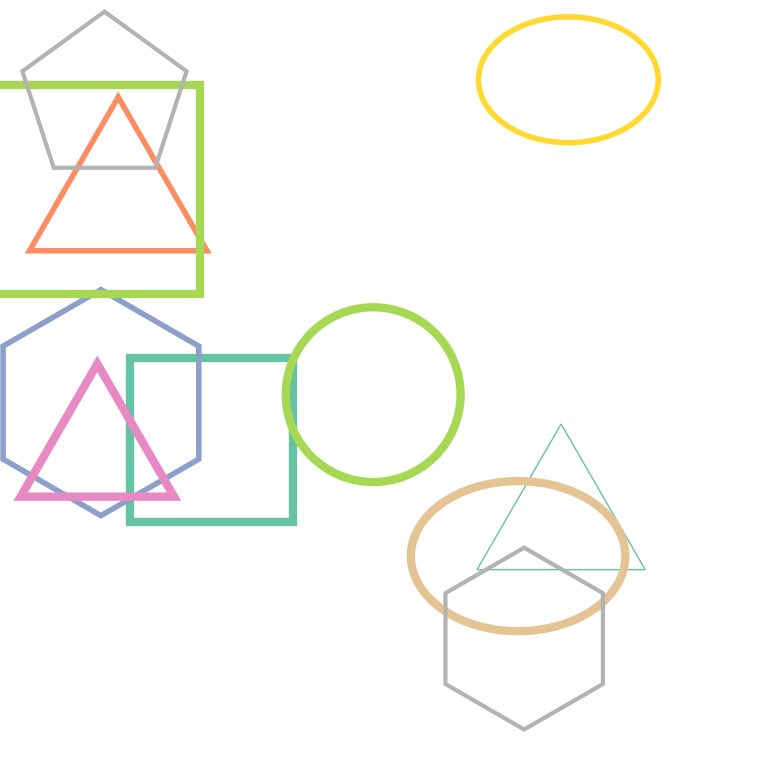[{"shape": "triangle", "thickness": 0.5, "radius": 0.63, "center": [0.729, 0.323]}, {"shape": "square", "thickness": 3, "radius": 0.53, "center": [0.275, 0.429]}, {"shape": "triangle", "thickness": 2, "radius": 0.67, "center": [0.154, 0.741]}, {"shape": "hexagon", "thickness": 2, "radius": 0.73, "center": [0.131, 0.477]}, {"shape": "triangle", "thickness": 3, "radius": 0.57, "center": [0.126, 0.413]}, {"shape": "circle", "thickness": 3, "radius": 0.57, "center": [0.485, 0.487]}, {"shape": "square", "thickness": 3, "radius": 0.68, "center": [0.124, 0.754]}, {"shape": "oval", "thickness": 2, "radius": 0.58, "center": [0.738, 0.896]}, {"shape": "oval", "thickness": 3, "radius": 0.7, "center": [0.673, 0.278]}, {"shape": "hexagon", "thickness": 1.5, "radius": 0.59, "center": [0.681, 0.171]}, {"shape": "pentagon", "thickness": 1.5, "radius": 0.56, "center": [0.136, 0.873]}]